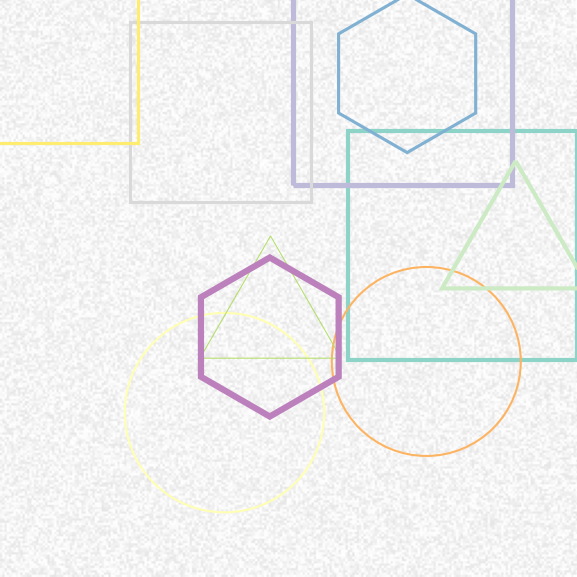[{"shape": "square", "thickness": 2, "radius": 0.99, "center": [0.801, 0.574]}, {"shape": "circle", "thickness": 1, "radius": 0.86, "center": [0.389, 0.285]}, {"shape": "square", "thickness": 2.5, "radius": 0.95, "center": [0.697, 0.867]}, {"shape": "hexagon", "thickness": 1.5, "radius": 0.69, "center": [0.705, 0.872]}, {"shape": "circle", "thickness": 1, "radius": 0.82, "center": [0.738, 0.373]}, {"shape": "triangle", "thickness": 0.5, "radius": 0.71, "center": [0.468, 0.449]}, {"shape": "square", "thickness": 1.5, "radius": 0.78, "center": [0.382, 0.805]}, {"shape": "hexagon", "thickness": 3, "radius": 0.69, "center": [0.467, 0.416]}, {"shape": "triangle", "thickness": 2, "radius": 0.74, "center": [0.893, 0.573]}, {"shape": "square", "thickness": 1.5, "radius": 0.68, "center": [0.102, 0.888]}]